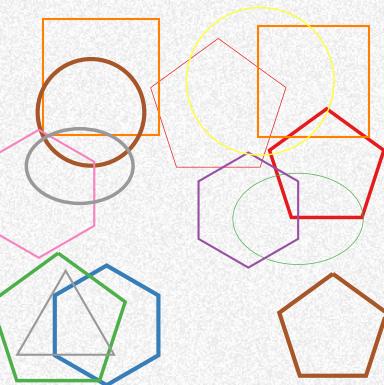[{"shape": "pentagon", "thickness": 2.5, "radius": 0.78, "center": [0.848, 0.561]}, {"shape": "pentagon", "thickness": 0.5, "radius": 0.92, "center": [0.567, 0.715]}, {"shape": "hexagon", "thickness": 3, "radius": 0.78, "center": [0.277, 0.155]}, {"shape": "pentagon", "thickness": 2.5, "radius": 0.91, "center": [0.151, 0.159]}, {"shape": "oval", "thickness": 0.5, "radius": 0.85, "center": [0.774, 0.432]}, {"shape": "hexagon", "thickness": 1.5, "radius": 0.75, "center": [0.645, 0.454]}, {"shape": "square", "thickness": 1.5, "radius": 0.75, "center": [0.262, 0.801]}, {"shape": "square", "thickness": 1.5, "radius": 0.72, "center": [0.815, 0.788]}, {"shape": "circle", "thickness": 1, "radius": 0.96, "center": [0.676, 0.789]}, {"shape": "circle", "thickness": 3, "radius": 0.69, "center": [0.236, 0.708]}, {"shape": "pentagon", "thickness": 3, "radius": 0.73, "center": [0.865, 0.142]}, {"shape": "hexagon", "thickness": 1.5, "radius": 0.83, "center": [0.101, 0.497]}, {"shape": "oval", "thickness": 2.5, "radius": 0.69, "center": [0.207, 0.569]}, {"shape": "triangle", "thickness": 1.5, "radius": 0.73, "center": [0.171, 0.151]}]